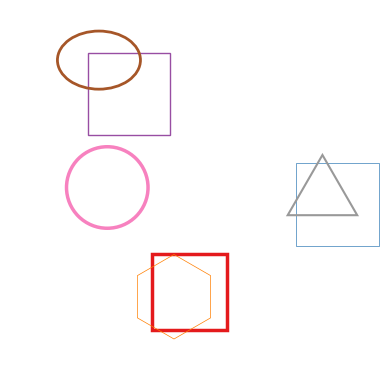[{"shape": "square", "thickness": 2.5, "radius": 0.49, "center": [0.493, 0.241]}, {"shape": "square", "thickness": 0.5, "radius": 0.54, "center": [0.877, 0.468]}, {"shape": "square", "thickness": 1, "radius": 0.53, "center": [0.336, 0.756]}, {"shape": "hexagon", "thickness": 0.5, "radius": 0.55, "center": [0.452, 0.229]}, {"shape": "oval", "thickness": 2, "radius": 0.54, "center": [0.257, 0.844]}, {"shape": "circle", "thickness": 2.5, "radius": 0.53, "center": [0.279, 0.513]}, {"shape": "triangle", "thickness": 1.5, "radius": 0.52, "center": [0.838, 0.493]}]